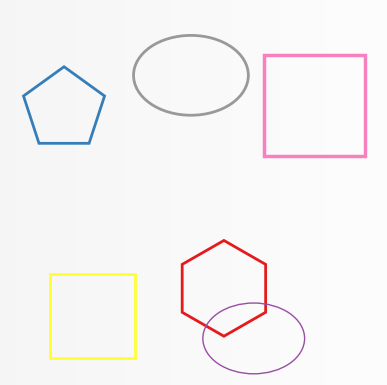[{"shape": "hexagon", "thickness": 2, "radius": 0.62, "center": [0.578, 0.251]}, {"shape": "pentagon", "thickness": 2, "radius": 0.55, "center": [0.165, 0.717]}, {"shape": "oval", "thickness": 1, "radius": 0.66, "center": [0.655, 0.121]}, {"shape": "square", "thickness": 2, "radius": 0.55, "center": [0.239, 0.179]}, {"shape": "square", "thickness": 2.5, "radius": 0.66, "center": [0.811, 0.726]}, {"shape": "oval", "thickness": 2, "radius": 0.74, "center": [0.493, 0.804]}]